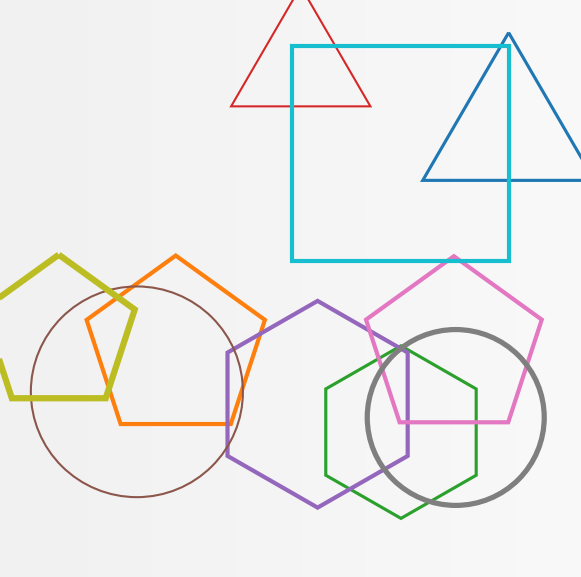[{"shape": "triangle", "thickness": 1.5, "radius": 0.85, "center": [0.875, 0.772]}, {"shape": "pentagon", "thickness": 2, "radius": 0.81, "center": [0.302, 0.395]}, {"shape": "hexagon", "thickness": 1.5, "radius": 0.75, "center": [0.69, 0.251]}, {"shape": "triangle", "thickness": 1, "radius": 0.69, "center": [0.517, 0.884]}, {"shape": "hexagon", "thickness": 2, "radius": 0.89, "center": [0.546, 0.299]}, {"shape": "circle", "thickness": 1, "radius": 0.91, "center": [0.236, 0.321]}, {"shape": "pentagon", "thickness": 2, "radius": 0.79, "center": [0.781, 0.396]}, {"shape": "circle", "thickness": 2.5, "radius": 0.76, "center": [0.784, 0.276]}, {"shape": "pentagon", "thickness": 3, "radius": 0.69, "center": [0.101, 0.421]}, {"shape": "square", "thickness": 2, "radius": 0.93, "center": [0.689, 0.733]}]